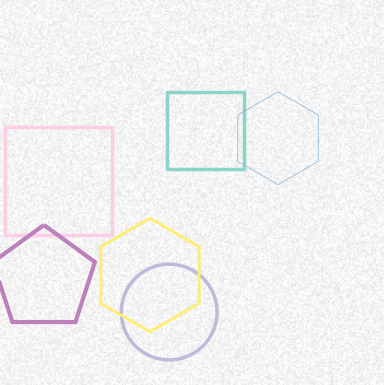[{"shape": "square", "thickness": 2.5, "radius": 0.5, "center": [0.533, 0.661]}, {"shape": "circle", "thickness": 2.5, "radius": 0.62, "center": [0.439, 0.189]}, {"shape": "hexagon", "thickness": 0.5, "radius": 0.6, "center": [0.722, 0.641]}, {"shape": "square", "thickness": 2.5, "radius": 0.7, "center": [0.153, 0.53]}, {"shape": "pentagon", "thickness": 3, "radius": 0.7, "center": [0.114, 0.276]}, {"shape": "hexagon", "thickness": 2, "radius": 0.74, "center": [0.39, 0.286]}]